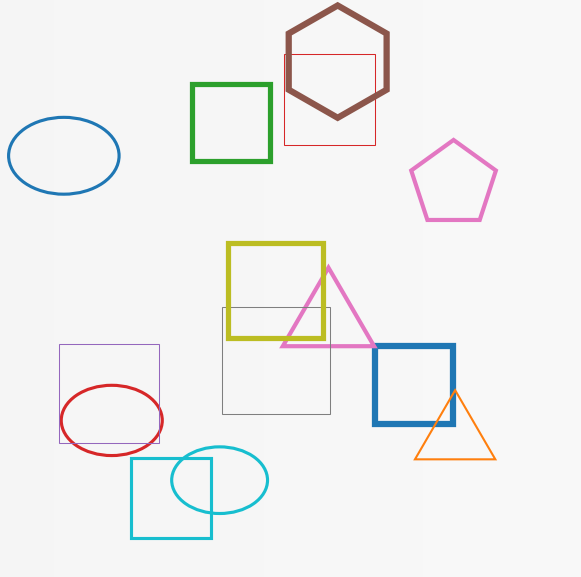[{"shape": "oval", "thickness": 1.5, "radius": 0.48, "center": [0.11, 0.729]}, {"shape": "square", "thickness": 3, "radius": 0.34, "center": [0.712, 0.332]}, {"shape": "triangle", "thickness": 1, "radius": 0.4, "center": [0.783, 0.244]}, {"shape": "square", "thickness": 2.5, "radius": 0.34, "center": [0.397, 0.787]}, {"shape": "oval", "thickness": 1.5, "radius": 0.43, "center": [0.192, 0.271]}, {"shape": "square", "thickness": 0.5, "radius": 0.39, "center": [0.567, 0.827]}, {"shape": "square", "thickness": 0.5, "radius": 0.43, "center": [0.187, 0.318]}, {"shape": "hexagon", "thickness": 3, "radius": 0.49, "center": [0.581, 0.892]}, {"shape": "triangle", "thickness": 2, "radius": 0.45, "center": [0.565, 0.445]}, {"shape": "pentagon", "thickness": 2, "radius": 0.38, "center": [0.78, 0.68]}, {"shape": "square", "thickness": 0.5, "radius": 0.46, "center": [0.474, 0.374]}, {"shape": "square", "thickness": 2.5, "radius": 0.41, "center": [0.473, 0.496]}, {"shape": "square", "thickness": 1.5, "radius": 0.35, "center": [0.295, 0.137]}, {"shape": "oval", "thickness": 1.5, "radius": 0.41, "center": [0.378, 0.168]}]